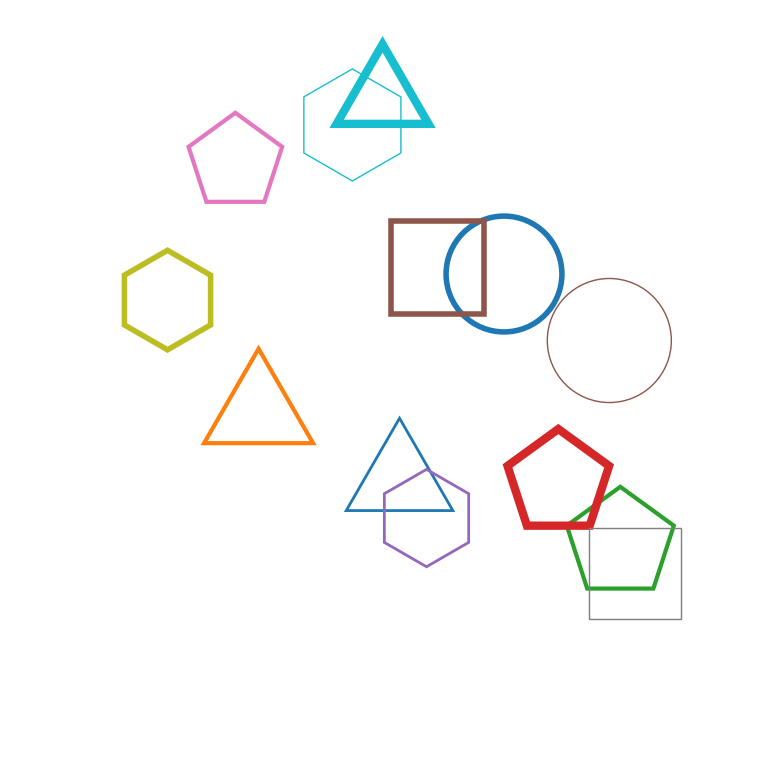[{"shape": "triangle", "thickness": 1, "radius": 0.4, "center": [0.519, 0.377]}, {"shape": "circle", "thickness": 2, "radius": 0.38, "center": [0.655, 0.644]}, {"shape": "triangle", "thickness": 1.5, "radius": 0.41, "center": [0.336, 0.465]}, {"shape": "pentagon", "thickness": 1.5, "radius": 0.37, "center": [0.806, 0.295]}, {"shape": "pentagon", "thickness": 3, "radius": 0.35, "center": [0.725, 0.373]}, {"shape": "hexagon", "thickness": 1, "radius": 0.32, "center": [0.554, 0.327]}, {"shape": "circle", "thickness": 0.5, "radius": 0.4, "center": [0.791, 0.558]}, {"shape": "square", "thickness": 2, "radius": 0.3, "center": [0.568, 0.653]}, {"shape": "pentagon", "thickness": 1.5, "radius": 0.32, "center": [0.306, 0.79]}, {"shape": "square", "thickness": 0.5, "radius": 0.3, "center": [0.824, 0.255]}, {"shape": "hexagon", "thickness": 2, "radius": 0.32, "center": [0.218, 0.61]}, {"shape": "triangle", "thickness": 3, "radius": 0.34, "center": [0.497, 0.874]}, {"shape": "hexagon", "thickness": 0.5, "radius": 0.36, "center": [0.458, 0.838]}]